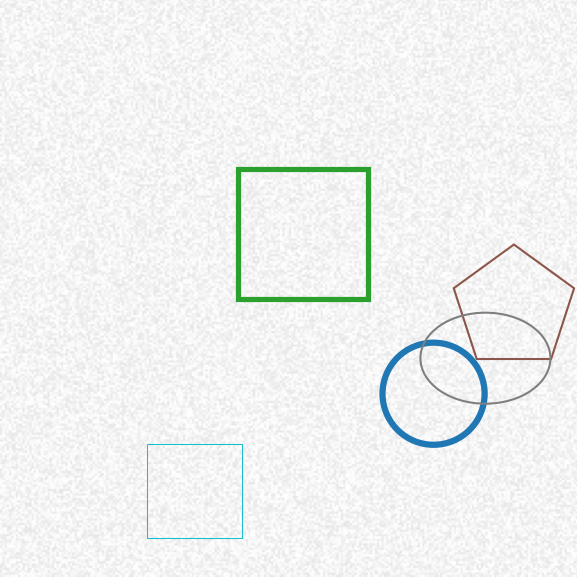[{"shape": "circle", "thickness": 3, "radius": 0.44, "center": [0.751, 0.317]}, {"shape": "square", "thickness": 2.5, "radius": 0.56, "center": [0.525, 0.593]}, {"shape": "pentagon", "thickness": 1, "radius": 0.55, "center": [0.89, 0.466]}, {"shape": "oval", "thickness": 1, "radius": 0.56, "center": [0.841, 0.379]}, {"shape": "square", "thickness": 0.5, "radius": 0.41, "center": [0.337, 0.149]}]